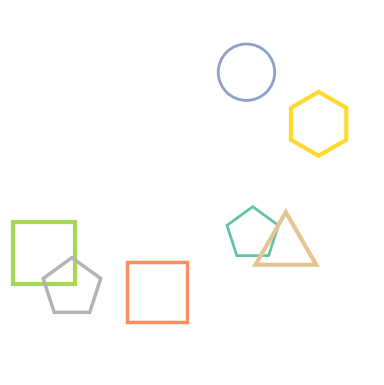[{"shape": "pentagon", "thickness": 2, "radius": 0.35, "center": [0.656, 0.393]}, {"shape": "square", "thickness": 2.5, "radius": 0.39, "center": [0.408, 0.241]}, {"shape": "circle", "thickness": 2, "radius": 0.37, "center": [0.64, 0.812]}, {"shape": "square", "thickness": 3, "radius": 0.4, "center": [0.113, 0.344]}, {"shape": "hexagon", "thickness": 3, "radius": 0.42, "center": [0.828, 0.678]}, {"shape": "triangle", "thickness": 3, "radius": 0.45, "center": [0.742, 0.358]}, {"shape": "pentagon", "thickness": 2.5, "radius": 0.39, "center": [0.187, 0.252]}]